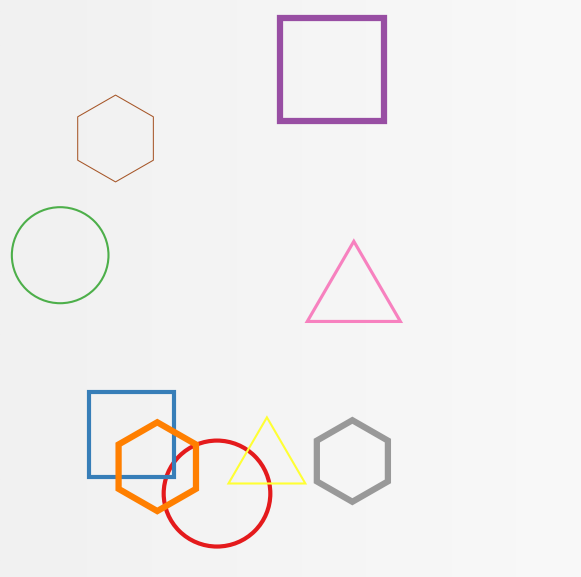[{"shape": "circle", "thickness": 2, "radius": 0.46, "center": [0.373, 0.144]}, {"shape": "square", "thickness": 2, "radius": 0.37, "center": [0.227, 0.247]}, {"shape": "circle", "thickness": 1, "radius": 0.42, "center": [0.104, 0.557]}, {"shape": "square", "thickness": 3, "radius": 0.45, "center": [0.571, 0.878]}, {"shape": "hexagon", "thickness": 3, "radius": 0.38, "center": [0.271, 0.191]}, {"shape": "triangle", "thickness": 1, "radius": 0.38, "center": [0.459, 0.2]}, {"shape": "hexagon", "thickness": 0.5, "radius": 0.38, "center": [0.199, 0.759]}, {"shape": "triangle", "thickness": 1.5, "radius": 0.46, "center": [0.609, 0.489]}, {"shape": "hexagon", "thickness": 3, "radius": 0.35, "center": [0.606, 0.201]}]